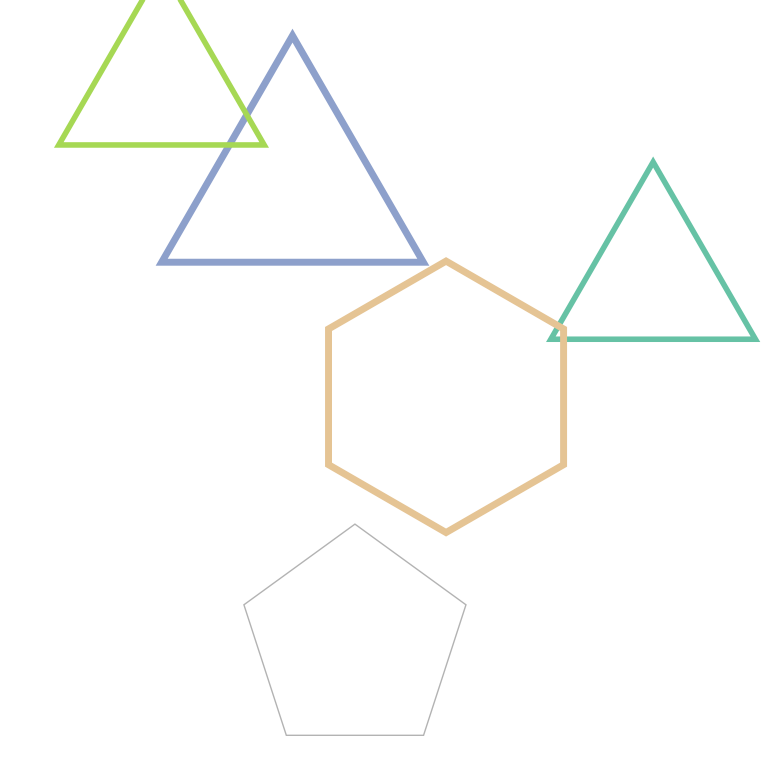[{"shape": "triangle", "thickness": 2, "radius": 0.77, "center": [0.848, 0.636]}, {"shape": "triangle", "thickness": 2.5, "radius": 0.98, "center": [0.38, 0.758]}, {"shape": "triangle", "thickness": 2, "radius": 0.77, "center": [0.21, 0.889]}, {"shape": "hexagon", "thickness": 2.5, "radius": 0.88, "center": [0.579, 0.485]}, {"shape": "pentagon", "thickness": 0.5, "radius": 0.76, "center": [0.461, 0.168]}]